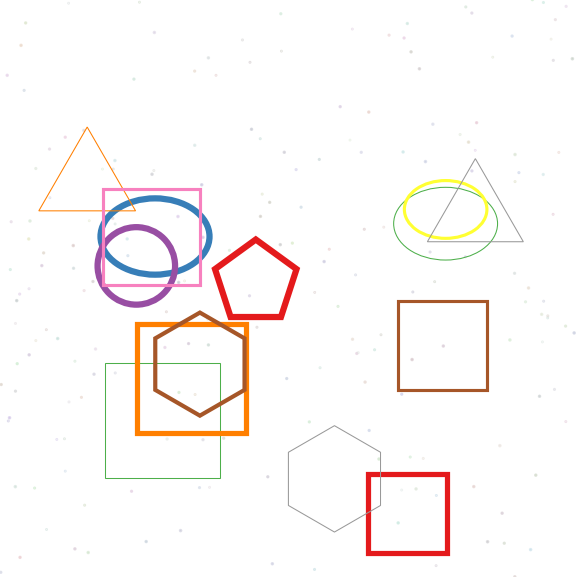[{"shape": "pentagon", "thickness": 3, "radius": 0.37, "center": [0.443, 0.51]}, {"shape": "square", "thickness": 2.5, "radius": 0.34, "center": [0.705, 0.11]}, {"shape": "oval", "thickness": 3, "radius": 0.47, "center": [0.268, 0.59]}, {"shape": "oval", "thickness": 0.5, "radius": 0.45, "center": [0.772, 0.612]}, {"shape": "square", "thickness": 0.5, "radius": 0.5, "center": [0.281, 0.271]}, {"shape": "circle", "thickness": 3, "radius": 0.34, "center": [0.236, 0.539]}, {"shape": "square", "thickness": 2.5, "radius": 0.47, "center": [0.332, 0.344]}, {"shape": "triangle", "thickness": 0.5, "radius": 0.48, "center": [0.151, 0.682]}, {"shape": "oval", "thickness": 1.5, "radius": 0.36, "center": [0.772, 0.636]}, {"shape": "square", "thickness": 1.5, "radius": 0.39, "center": [0.765, 0.402]}, {"shape": "hexagon", "thickness": 2, "radius": 0.45, "center": [0.346, 0.369]}, {"shape": "square", "thickness": 1.5, "radius": 0.42, "center": [0.262, 0.589]}, {"shape": "triangle", "thickness": 0.5, "radius": 0.48, "center": [0.823, 0.629]}, {"shape": "hexagon", "thickness": 0.5, "radius": 0.46, "center": [0.579, 0.17]}]